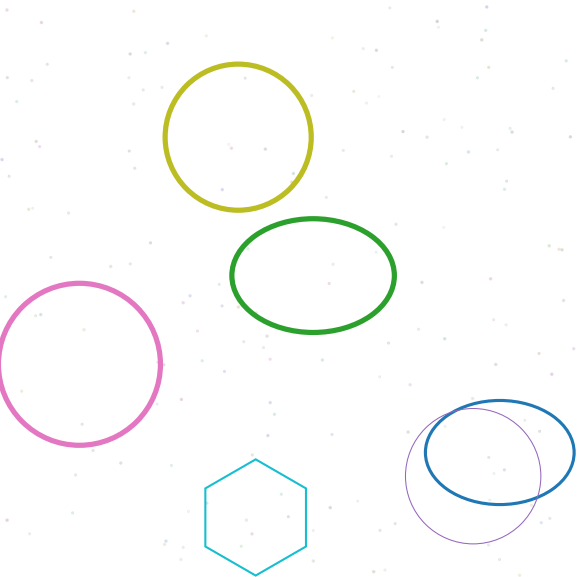[{"shape": "oval", "thickness": 1.5, "radius": 0.64, "center": [0.865, 0.216]}, {"shape": "oval", "thickness": 2.5, "radius": 0.7, "center": [0.542, 0.522]}, {"shape": "circle", "thickness": 0.5, "radius": 0.59, "center": [0.819, 0.175]}, {"shape": "circle", "thickness": 2.5, "radius": 0.7, "center": [0.138, 0.368]}, {"shape": "circle", "thickness": 2.5, "radius": 0.63, "center": [0.412, 0.762]}, {"shape": "hexagon", "thickness": 1, "radius": 0.5, "center": [0.443, 0.103]}]